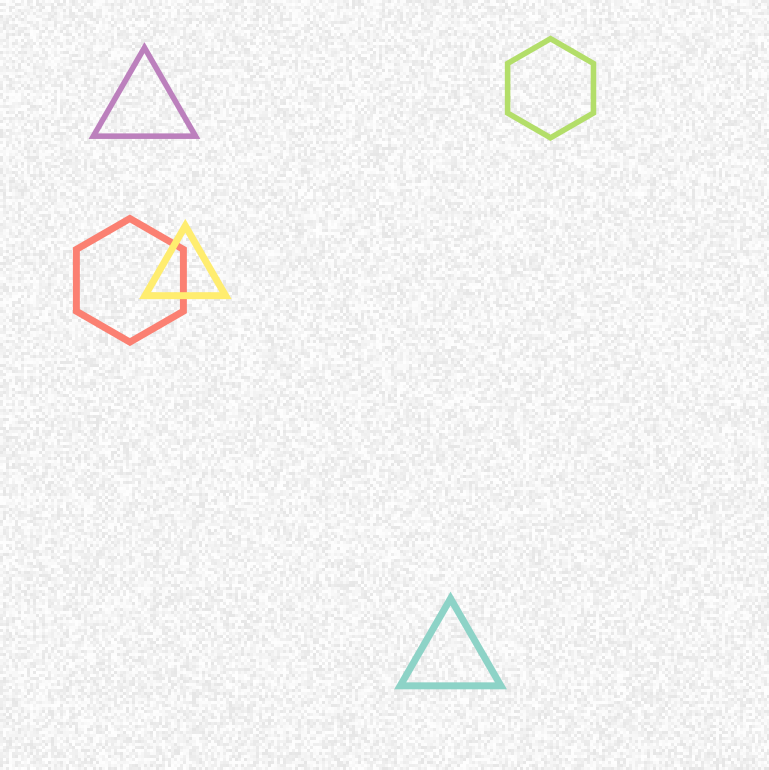[{"shape": "triangle", "thickness": 2.5, "radius": 0.38, "center": [0.585, 0.147]}, {"shape": "hexagon", "thickness": 2.5, "radius": 0.4, "center": [0.169, 0.636]}, {"shape": "hexagon", "thickness": 2, "radius": 0.32, "center": [0.715, 0.885]}, {"shape": "triangle", "thickness": 2, "radius": 0.38, "center": [0.188, 0.861]}, {"shape": "triangle", "thickness": 2.5, "radius": 0.3, "center": [0.241, 0.646]}]